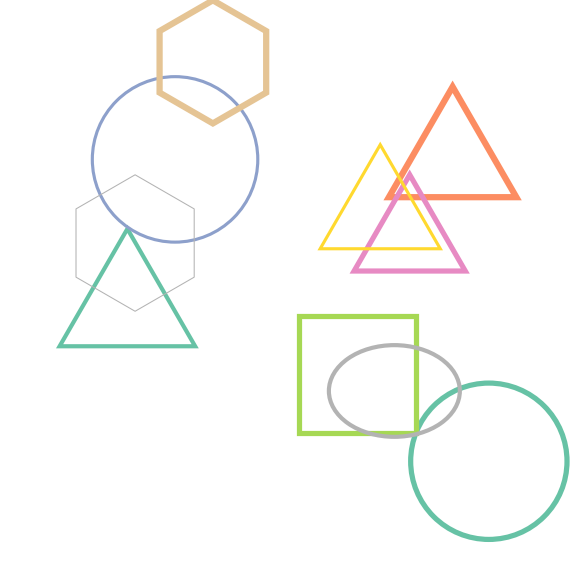[{"shape": "triangle", "thickness": 2, "radius": 0.68, "center": [0.221, 0.467]}, {"shape": "circle", "thickness": 2.5, "radius": 0.68, "center": [0.846, 0.2]}, {"shape": "triangle", "thickness": 3, "radius": 0.64, "center": [0.784, 0.721]}, {"shape": "circle", "thickness": 1.5, "radius": 0.72, "center": [0.303, 0.723]}, {"shape": "triangle", "thickness": 2.5, "radius": 0.56, "center": [0.709, 0.585]}, {"shape": "square", "thickness": 2.5, "radius": 0.51, "center": [0.619, 0.35]}, {"shape": "triangle", "thickness": 1.5, "radius": 0.6, "center": [0.658, 0.628]}, {"shape": "hexagon", "thickness": 3, "radius": 0.53, "center": [0.369, 0.892]}, {"shape": "hexagon", "thickness": 0.5, "radius": 0.59, "center": [0.234, 0.578]}, {"shape": "oval", "thickness": 2, "radius": 0.57, "center": [0.683, 0.322]}]